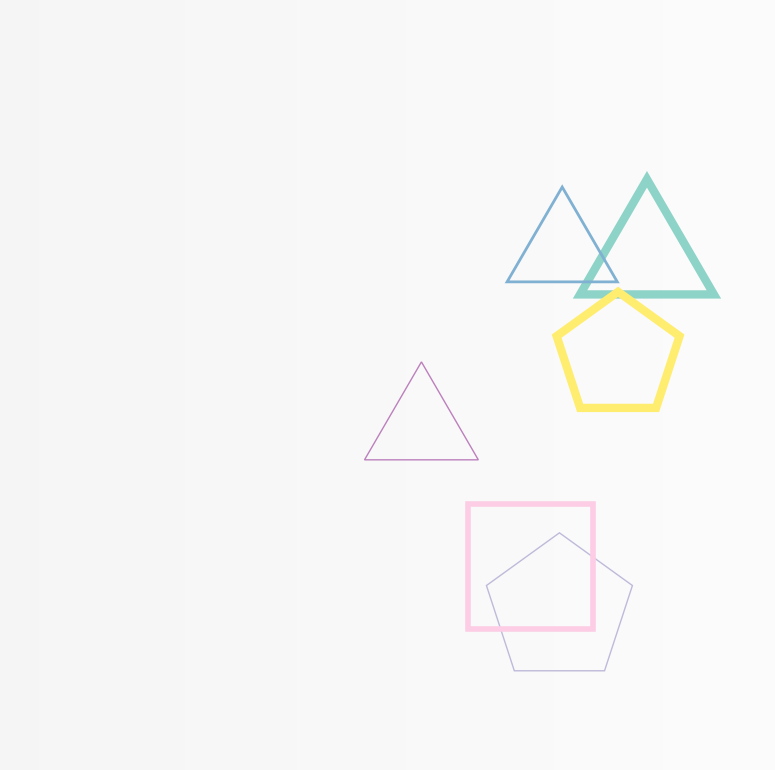[{"shape": "triangle", "thickness": 3, "radius": 0.5, "center": [0.835, 0.667]}, {"shape": "pentagon", "thickness": 0.5, "radius": 0.5, "center": [0.722, 0.209]}, {"shape": "triangle", "thickness": 1, "radius": 0.41, "center": [0.725, 0.675]}, {"shape": "square", "thickness": 2, "radius": 0.4, "center": [0.684, 0.264]}, {"shape": "triangle", "thickness": 0.5, "radius": 0.42, "center": [0.544, 0.445]}, {"shape": "pentagon", "thickness": 3, "radius": 0.42, "center": [0.798, 0.538]}]